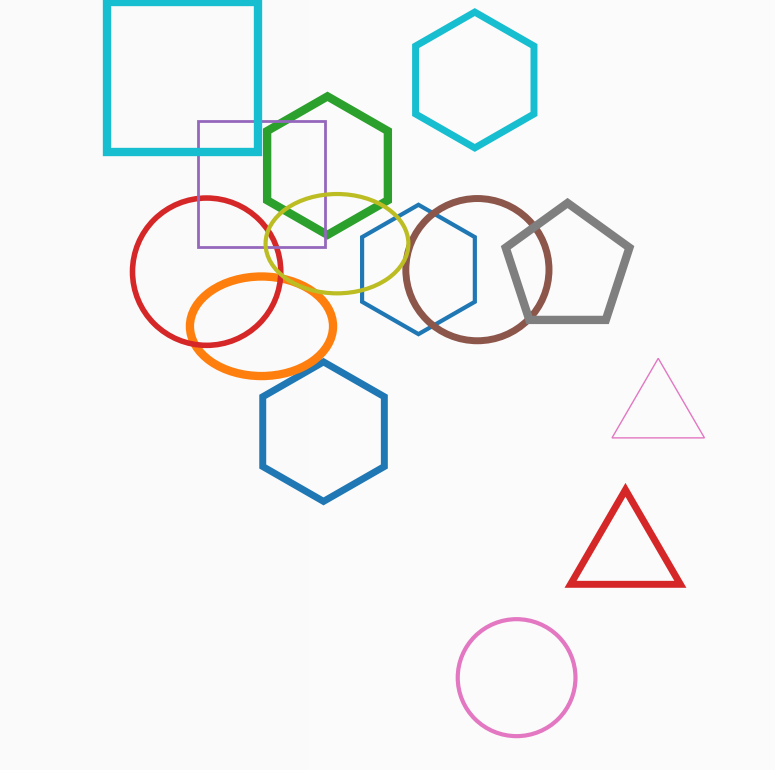[{"shape": "hexagon", "thickness": 1.5, "radius": 0.42, "center": [0.54, 0.65]}, {"shape": "hexagon", "thickness": 2.5, "radius": 0.45, "center": [0.417, 0.439]}, {"shape": "oval", "thickness": 3, "radius": 0.46, "center": [0.337, 0.576]}, {"shape": "hexagon", "thickness": 3, "radius": 0.45, "center": [0.423, 0.785]}, {"shape": "triangle", "thickness": 2.5, "radius": 0.41, "center": [0.807, 0.282]}, {"shape": "circle", "thickness": 2, "radius": 0.48, "center": [0.267, 0.647]}, {"shape": "square", "thickness": 1, "radius": 0.41, "center": [0.337, 0.761]}, {"shape": "circle", "thickness": 2.5, "radius": 0.46, "center": [0.616, 0.65]}, {"shape": "triangle", "thickness": 0.5, "radius": 0.34, "center": [0.849, 0.466]}, {"shape": "circle", "thickness": 1.5, "radius": 0.38, "center": [0.667, 0.12]}, {"shape": "pentagon", "thickness": 3, "radius": 0.42, "center": [0.732, 0.652]}, {"shape": "oval", "thickness": 1.5, "radius": 0.46, "center": [0.435, 0.684]}, {"shape": "square", "thickness": 3, "radius": 0.49, "center": [0.235, 0.9]}, {"shape": "hexagon", "thickness": 2.5, "radius": 0.44, "center": [0.613, 0.896]}]